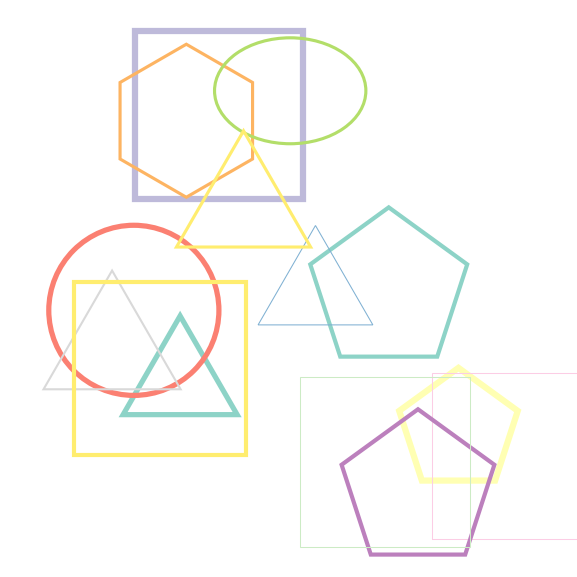[{"shape": "pentagon", "thickness": 2, "radius": 0.71, "center": [0.673, 0.497]}, {"shape": "triangle", "thickness": 2.5, "radius": 0.57, "center": [0.312, 0.338]}, {"shape": "pentagon", "thickness": 3, "radius": 0.54, "center": [0.794, 0.254]}, {"shape": "square", "thickness": 3, "radius": 0.73, "center": [0.379, 0.8]}, {"shape": "circle", "thickness": 2.5, "radius": 0.74, "center": [0.232, 0.462]}, {"shape": "triangle", "thickness": 0.5, "radius": 0.57, "center": [0.546, 0.494]}, {"shape": "hexagon", "thickness": 1.5, "radius": 0.66, "center": [0.323, 0.79]}, {"shape": "oval", "thickness": 1.5, "radius": 0.66, "center": [0.503, 0.842]}, {"shape": "square", "thickness": 0.5, "radius": 0.72, "center": [0.893, 0.21]}, {"shape": "triangle", "thickness": 1, "radius": 0.69, "center": [0.194, 0.394]}, {"shape": "pentagon", "thickness": 2, "radius": 0.7, "center": [0.724, 0.151]}, {"shape": "square", "thickness": 0.5, "radius": 0.74, "center": [0.666, 0.198]}, {"shape": "triangle", "thickness": 1.5, "radius": 0.67, "center": [0.422, 0.638]}, {"shape": "square", "thickness": 2, "radius": 0.75, "center": [0.277, 0.361]}]